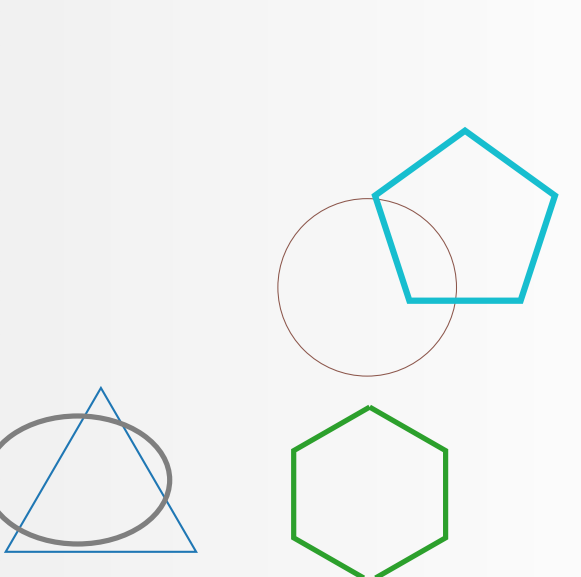[{"shape": "triangle", "thickness": 1, "radius": 0.95, "center": [0.174, 0.138]}, {"shape": "hexagon", "thickness": 2.5, "radius": 0.75, "center": [0.636, 0.143]}, {"shape": "circle", "thickness": 0.5, "radius": 0.77, "center": [0.632, 0.502]}, {"shape": "oval", "thickness": 2.5, "radius": 0.79, "center": [0.134, 0.168]}, {"shape": "pentagon", "thickness": 3, "radius": 0.81, "center": [0.8, 0.61]}]